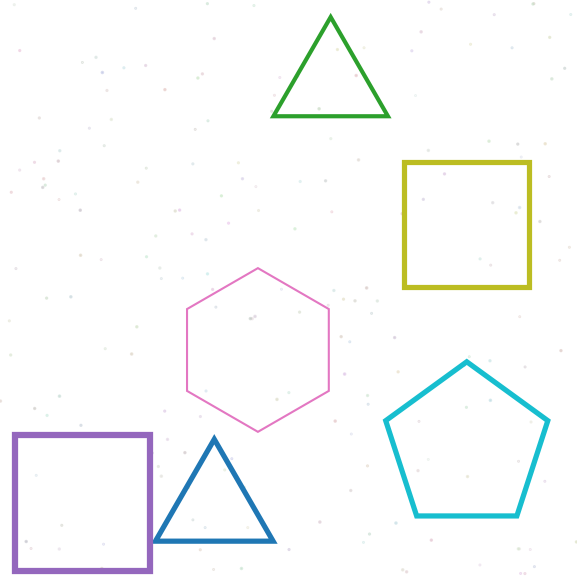[{"shape": "triangle", "thickness": 2.5, "radius": 0.59, "center": [0.371, 0.121]}, {"shape": "triangle", "thickness": 2, "radius": 0.57, "center": [0.573, 0.855]}, {"shape": "square", "thickness": 3, "radius": 0.59, "center": [0.143, 0.128]}, {"shape": "hexagon", "thickness": 1, "radius": 0.71, "center": [0.447, 0.393]}, {"shape": "square", "thickness": 2.5, "radius": 0.54, "center": [0.808, 0.611]}, {"shape": "pentagon", "thickness": 2.5, "radius": 0.74, "center": [0.808, 0.225]}]